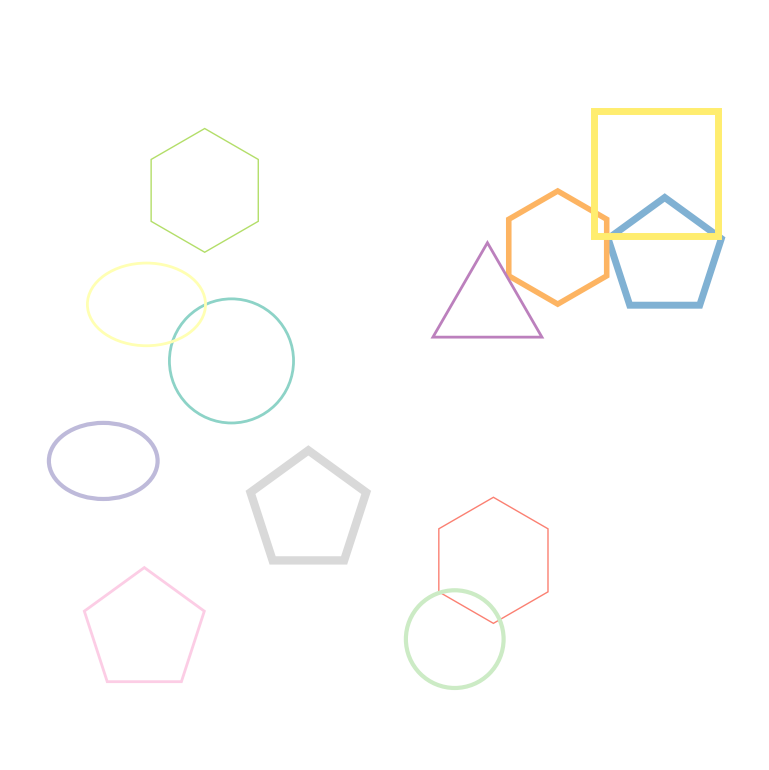[{"shape": "circle", "thickness": 1, "radius": 0.4, "center": [0.301, 0.531]}, {"shape": "oval", "thickness": 1, "radius": 0.38, "center": [0.19, 0.605]}, {"shape": "oval", "thickness": 1.5, "radius": 0.35, "center": [0.134, 0.401]}, {"shape": "hexagon", "thickness": 0.5, "radius": 0.41, "center": [0.641, 0.272]}, {"shape": "pentagon", "thickness": 2.5, "radius": 0.39, "center": [0.863, 0.666]}, {"shape": "hexagon", "thickness": 2, "radius": 0.37, "center": [0.724, 0.678]}, {"shape": "hexagon", "thickness": 0.5, "radius": 0.4, "center": [0.266, 0.753]}, {"shape": "pentagon", "thickness": 1, "radius": 0.41, "center": [0.187, 0.181]}, {"shape": "pentagon", "thickness": 3, "radius": 0.39, "center": [0.4, 0.336]}, {"shape": "triangle", "thickness": 1, "radius": 0.41, "center": [0.633, 0.603]}, {"shape": "circle", "thickness": 1.5, "radius": 0.32, "center": [0.591, 0.17]}, {"shape": "square", "thickness": 2.5, "radius": 0.41, "center": [0.852, 0.775]}]